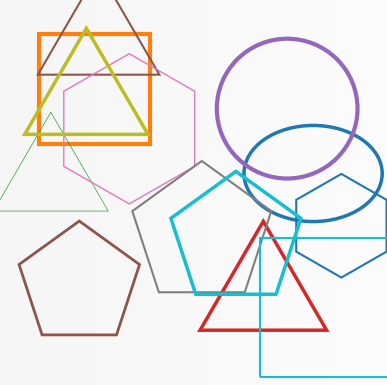[{"shape": "oval", "thickness": 2.5, "radius": 0.89, "center": [0.808, 0.549]}, {"shape": "hexagon", "thickness": 1.5, "radius": 0.67, "center": [0.881, 0.414]}, {"shape": "square", "thickness": 3, "radius": 0.72, "center": [0.243, 0.769]}, {"shape": "triangle", "thickness": 0.5, "radius": 0.86, "center": [0.131, 0.537]}, {"shape": "triangle", "thickness": 2.5, "radius": 0.94, "center": [0.68, 0.237]}, {"shape": "circle", "thickness": 3, "radius": 0.91, "center": [0.741, 0.718]}, {"shape": "triangle", "thickness": 1.5, "radius": 0.91, "center": [0.254, 0.897]}, {"shape": "pentagon", "thickness": 2, "radius": 0.82, "center": [0.205, 0.262]}, {"shape": "hexagon", "thickness": 1, "radius": 0.98, "center": [0.333, 0.666]}, {"shape": "pentagon", "thickness": 1.5, "radius": 0.94, "center": [0.521, 0.393]}, {"shape": "triangle", "thickness": 2.5, "radius": 0.92, "center": [0.223, 0.743]}, {"shape": "pentagon", "thickness": 2.5, "radius": 0.88, "center": [0.609, 0.378]}, {"shape": "square", "thickness": 1.5, "radius": 0.9, "center": [0.853, 0.202]}]